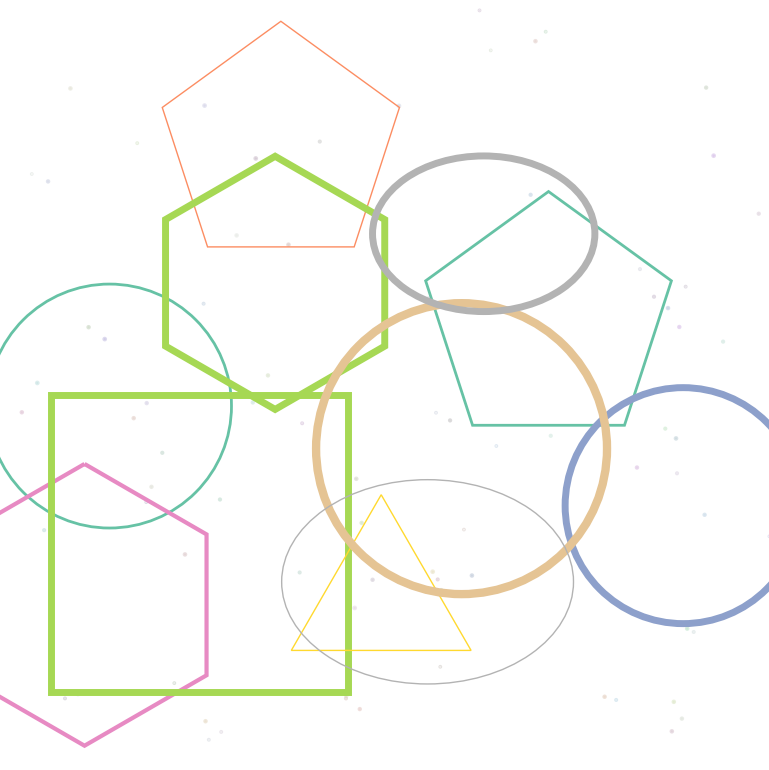[{"shape": "circle", "thickness": 1, "radius": 0.79, "center": [0.142, 0.473]}, {"shape": "pentagon", "thickness": 1, "radius": 0.84, "center": [0.712, 0.583]}, {"shape": "pentagon", "thickness": 0.5, "radius": 0.81, "center": [0.365, 0.81]}, {"shape": "circle", "thickness": 2.5, "radius": 0.77, "center": [0.887, 0.343]}, {"shape": "hexagon", "thickness": 1.5, "radius": 0.91, "center": [0.11, 0.215]}, {"shape": "square", "thickness": 2.5, "radius": 0.97, "center": [0.259, 0.294]}, {"shape": "hexagon", "thickness": 2.5, "radius": 0.82, "center": [0.357, 0.633]}, {"shape": "triangle", "thickness": 0.5, "radius": 0.67, "center": [0.495, 0.223]}, {"shape": "circle", "thickness": 3, "radius": 0.94, "center": [0.599, 0.417]}, {"shape": "oval", "thickness": 2.5, "radius": 0.72, "center": [0.628, 0.696]}, {"shape": "oval", "thickness": 0.5, "radius": 0.95, "center": [0.555, 0.244]}]